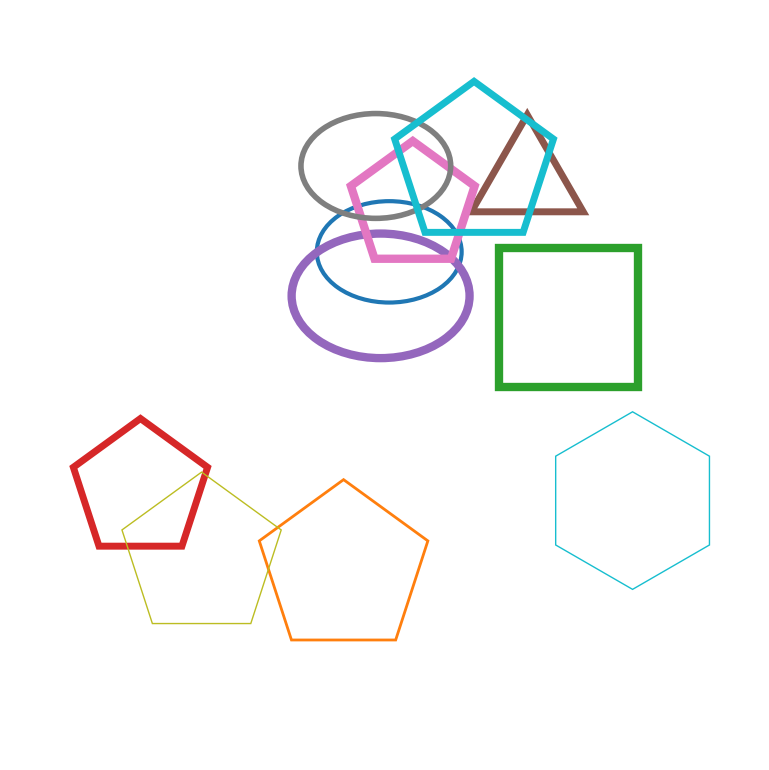[{"shape": "oval", "thickness": 1.5, "radius": 0.47, "center": [0.505, 0.673]}, {"shape": "pentagon", "thickness": 1, "radius": 0.58, "center": [0.446, 0.262]}, {"shape": "square", "thickness": 3, "radius": 0.45, "center": [0.738, 0.587]}, {"shape": "pentagon", "thickness": 2.5, "radius": 0.46, "center": [0.182, 0.365]}, {"shape": "oval", "thickness": 3, "radius": 0.58, "center": [0.494, 0.616]}, {"shape": "triangle", "thickness": 2.5, "radius": 0.42, "center": [0.685, 0.767]}, {"shape": "pentagon", "thickness": 3, "radius": 0.42, "center": [0.536, 0.732]}, {"shape": "oval", "thickness": 2, "radius": 0.49, "center": [0.488, 0.784]}, {"shape": "pentagon", "thickness": 0.5, "radius": 0.54, "center": [0.262, 0.278]}, {"shape": "pentagon", "thickness": 2.5, "radius": 0.54, "center": [0.616, 0.786]}, {"shape": "hexagon", "thickness": 0.5, "radius": 0.58, "center": [0.822, 0.35]}]